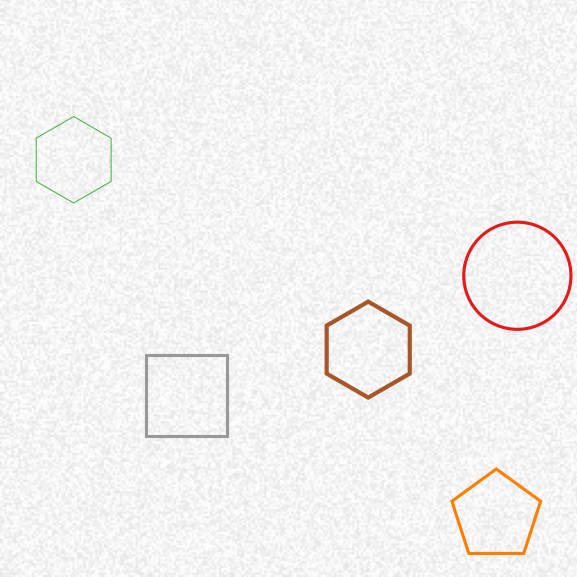[{"shape": "circle", "thickness": 1.5, "radius": 0.46, "center": [0.896, 0.522]}, {"shape": "hexagon", "thickness": 0.5, "radius": 0.37, "center": [0.128, 0.722]}, {"shape": "pentagon", "thickness": 1.5, "radius": 0.4, "center": [0.859, 0.106]}, {"shape": "hexagon", "thickness": 2, "radius": 0.42, "center": [0.638, 0.394]}, {"shape": "square", "thickness": 1.5, "radius": 0.35, "center": [0.323, 0.314]}]